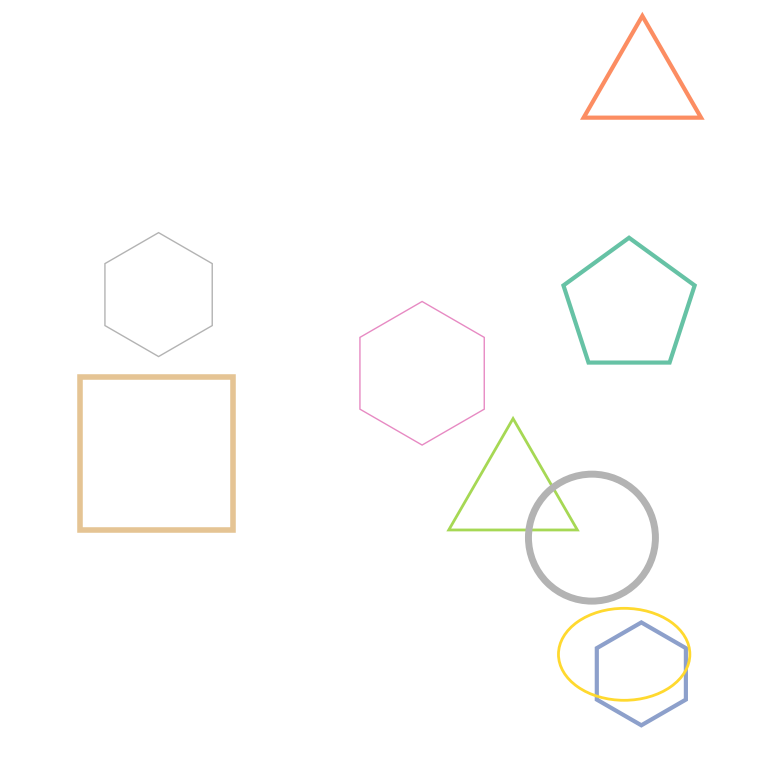[{"shape": "pentagon", "thickness": 1.5, "radius": 0.45, "center": [0.817, 0.602]}, {"shape": "triangle", "thickness": 1.5, "radius": 0.44, "center": [0.834, 0.891]}, {"shape": "hexagon", "thickness": 1.5, "radius": 0.33, "center": [0.833, 0.125]}, {"shape": "hexagon", "thickness": 0.5, "radius": 0.47, "center": [0.548, 0.515]}, {"shape": "triangle", "thickness": 1, "radius": 0.48, "center": [0.666, 0.36]}, {"shape": "oval", "thickness": 1, "radius": 0.43, "center": [0.811, 0.15]}, {"shape": "square", "thickness": 2, "radius": 0.5, "center": [0.203, 0.412]}, {"shape": "circle", "thickness": 2.5, "radius": 0.41, "center": [0.769, 0.302]}, {"shape": "hexagon", "thickness": 0.5, "radius": 0.4, "center": [0.206, 0.617]}]